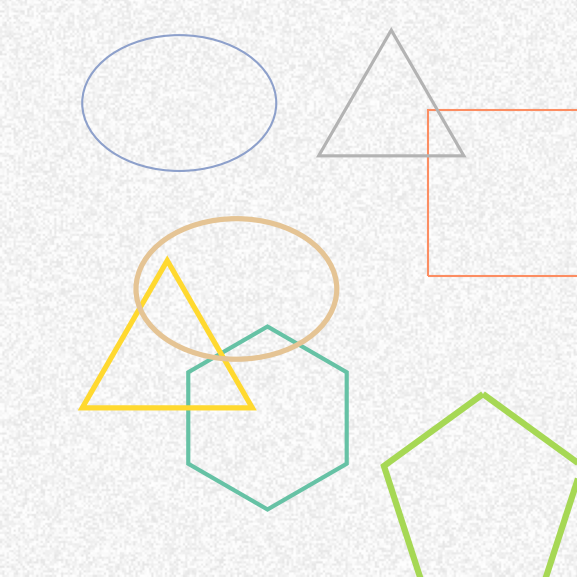[{"shape": "hexagon", "thickness": 2, "radius": 0.79, "center": [0.463, 0.275]}, {"shape": "square", "thickness": 1, "radius": 0.72, "center": [0.884, 0.665]}, {"shape": "oval", "thickness": 1, "radius": 0.84, "center": [0.31, 0.821]}, {"shape": "pentagon", "thickness": 3, "radius": 0.9, "center": [0.836, 0.136]}, {"shape": "triangle", "thickness": 2.5, "radius": 0.85, "center": [0.29, 0.378]}, {"shape": "oval", "thickness": 2.5, "radius": 0.87, "center": [0.409, 0.499]}, {"shape": "triangle", "thickness": 1.5, "radius": 0.73, "center": [0.678, 0.802]}]